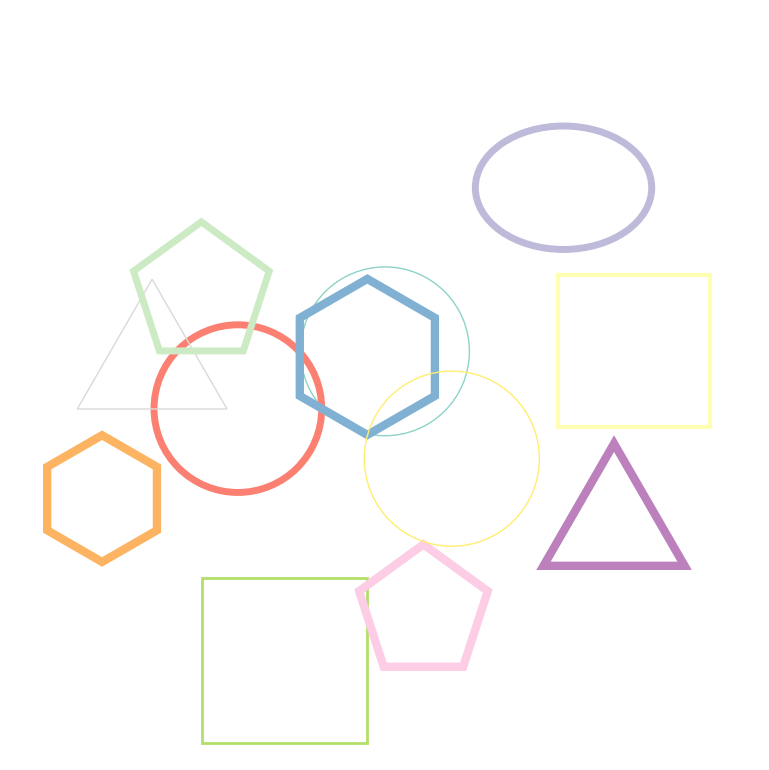[{"shape": "circle", "thickness": 0.5, "radius": 0.55, "center": [0.5, 0.544]}, {"shape": "square", "thickness": 1.5, "radius": 0.49, "center": [0.823, 0.544]}, {"shape": "oval", "thickness": 2.5, "radius": 0.57, "center": [0.732, 0.756]}, {"shape": "circle", "thickness": 2.5, "radius": 0.54, "center": [0.309, 0.469]}, {"shape": "hexagon", "thickness": 3, "radius": 0.51, "center": [0.477, 0.536]}, {"shape": "hexagon", "thickness": 3, "radius": 0.41, "center": [0.133, 0.352]}, {"shape": "square", "thickness": 1, "radius": 0.54, "center": [0.369, 0.142]}, {"shape": "pentagon", "thickness": 3, "radius": 0.44, "center": [0.55, 0.205]}, {"shape": "triangle", "thickness": 0.5, "radius": 0.56, "center": [0.198, 0.525]}, {"shape": "triangle", "thickness": 3, "radius": 0.53, "center": [0.797, 0.318]}, {"shape": "pentagon", "thickness": 2.5, "radius": 0.46, "center": [0.262, 0.619]}, {"shape": "circle", "thickness": 0.5, "radius": 0.57, "center": [0.587, 0.404]}]